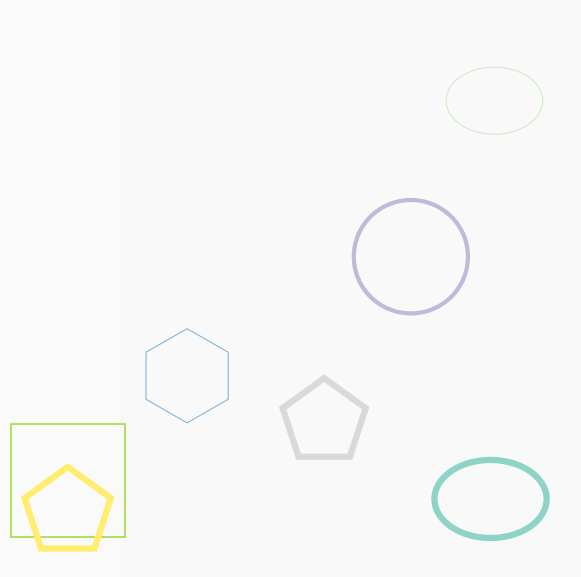[{"shape": "oval", "thickness": 3, "radius": 0.48, "center": [0.844, 0.135]}, {"shape": "circle", "thickness": 2, "radius": 0.49, "center": [0.707, 0.555]}, {"shape": "hexagon", "thickness": 0.5, "radius": 0.41, "center": [0.322, 0.348]}, {"shape": "square", "thickness": 1, "radius": 0.49, "center": [0.116, 0.167]}, {"shape": "pentagon", "thickness": 3, "radius": 0.38, "center": [0.558, 0.269]}, {"shape": "oval", "thickness": 0.5, "radius": 0.42, "center": [0.851, 0.825]}, {"shape": "pentagon", "thickness": 3, "radius": 0.39, "center": [0.116, 0.112]}]